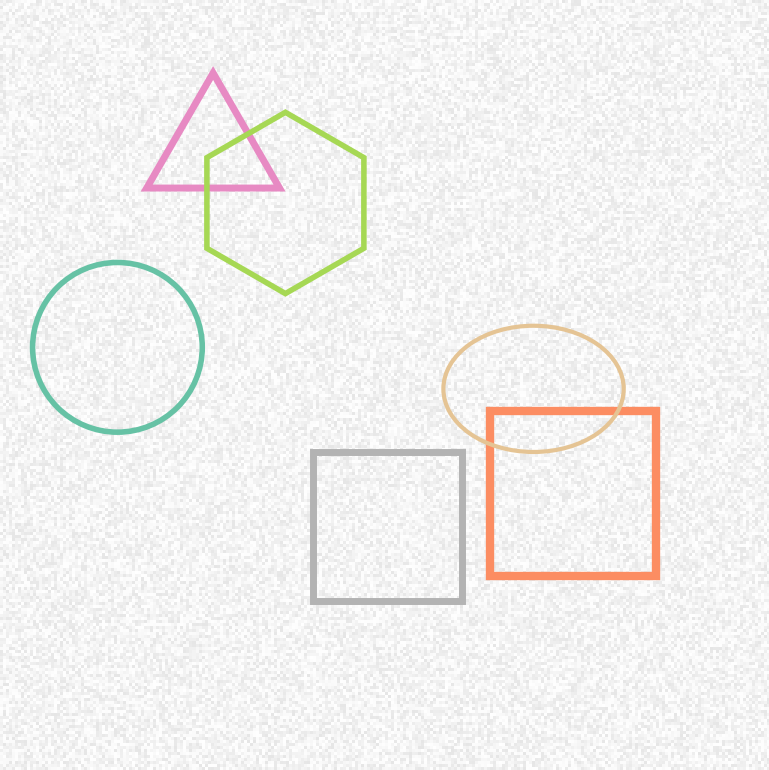[{"shape": "circle", "thickness": 2, "radius": 0.55, "center": [0.152, 0.549]}, {"shape": "square", "thickness": 3, "radius": 0.54, "center": [0.744, 0.359]}, {"shape": "triangle", "thickness": 2.5, "radius": 0.5, "center": [0.277, 0.806]}, {"shape": "hexagon", "thickness": 2, "radius": 0.59, "center": [0.371, 0.736]}, {"shape": "oval", "thickness": 1.5, "radius": 0.59, "center": [0.693, 0.495]}, {"shape": "square", "thickness": 2.5, "radius": 0.48, "center": [0.503, 0.317]}]